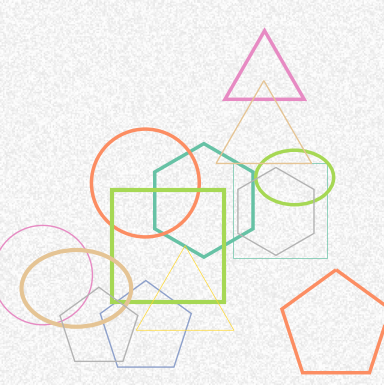[{"shape": "hexagon", "thickness": 2.5, "radius": 0.74, "center": [0.53, 0.48]}, {"shape": "square", "thickness": 0.5, "radius": 0.61, "center": [0.728, 0.453]}, {"shape": "pentagon", "thickness": 2.5, "radius": 0.74, "center": [0.873, 0.152]}, {"shape": "circle", "thickness": 2.5, "radius": 0.7, "center": [0.378, 0.525]}, {"shape": "pentagon", "thickness": 1, "radius": 0.62, "center": [0.379, 0.147]}, {"shape": "circle", "thickness": 1, "radius": 0.65, "center": [0.111, 0.285]}, {"shape": "triangle", "thickness": 2.5, "radius": 0.59, "center": [0.687, 0.801]}, {"shape": "square", "thickness": 3, "radius": 0.73, "center": [0.437, 0.361]}, {"shape": "oval", "thickness": 2.5, "radius": 0.51, "center": [0.765, 0.539]}, {"shape": "triangle", "thickness": 0.5, "radius": 0.73, "center": [0.481, 0.215]}, {"shape": "oval", "thickness": 3, "radius": 0.71, "center": [0.198, 0.251]}, {"shape": "triangle", "thickness": 1, "radius": 0.72, "center": [0.685, 0.647]}, {"shape": "hexagon", "thickness": 1, "radius": 0.57, "center": [0.717, 0.451]}, {"shape": "pentagon", "thickness": 1, "radius": 0.53, "center": [0.257, 0.147]}]